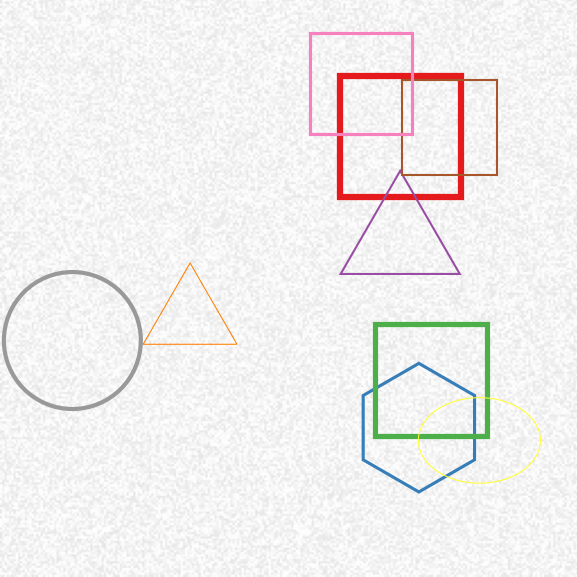[{"shape": "square", "thickness": 3, "radius": 0.52, "center": [0.693, 0.763]}, {"shape": "hexagon", "thickness": 1.5, "radius": 0.56, "center": [0.725, 0.259]}, {"shape": "square", "thickness": 2.5, "radius": 0.48, "center": [0.746, 0.341]}, {"shape": "triangle", "thickness": 1, "radius": 0.6, "center": [0.693, 0.584]}, {"shape": "triangle", "thickness": 0.5, "radius": 0.47, "center": [0.329, 0.45]}, {"shape": "oval", "thickness": 0.5, "radius": 0.53, "center": [0.83, 0.237]}, {"shape": "square", "thickness": 1, "radius": 0.41, "center": [0.779, 0.779]}, {"shape": "square", "thickness": 1.5, "radius": 0.44, "center": [0.625, 0.855]}, {"shape": "circle", "thickness": 2, "radius": 0.59, "center": [0.125, 0.409]}]